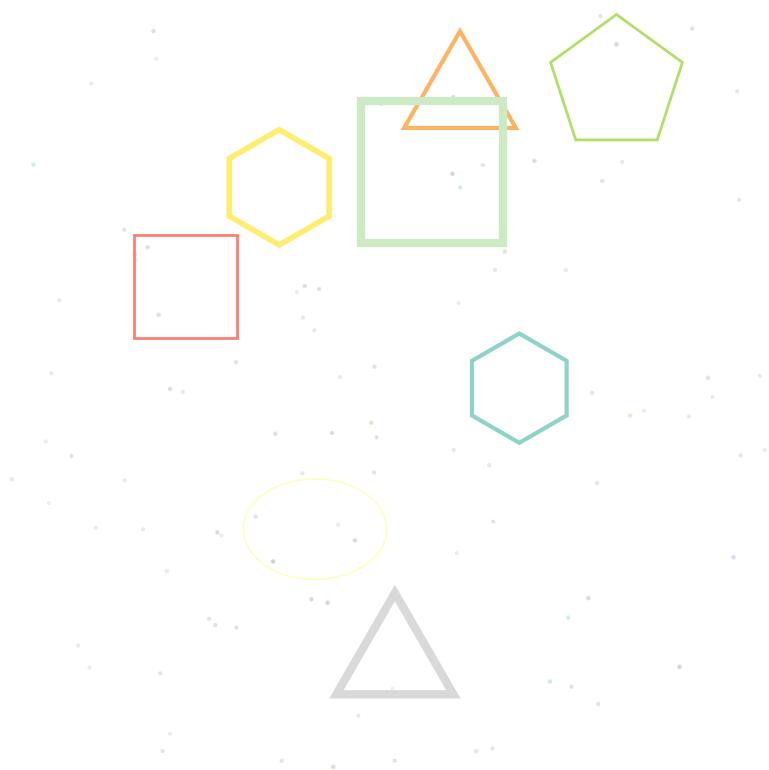[{"shape": "hexagon", "thickness": 1.5, "radius": 0.35, "center": [0.674, 0.496]}, {"shape": "oval", "thickness": 0.5, "radius": 0.47, "center": [0.409, 0.313]}, {"shape": "square", "thickness": 1, "radius": 0.33, "center": [0.241, 0.628]}, {"shape": "triangle", "thickness": 1.5, "radius": 0.42, "center": [0.597, 0.876]}, {"shape": "pentagon", "thickness": 1, "radius": 0.45, "center": [0.801, 0.891]}, {"shape": "triangle", "thickness": 3, "radius": 0.44, "center": [0.513, 0.142]}, {"shape": "square", "thickness": 3, "radius": 0.46, "center": [0.561, 0.776]}, {"shape": "hexagon", "thickness": 2, "radius": 0.37, "center": [0.363, 0.757]}]